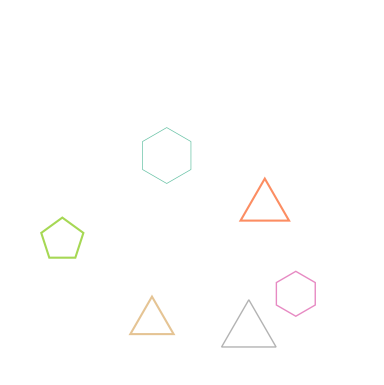[{"shape": "hexagon", "thickness": 0.5, "radius": 0.36, "center": [0.433, 0.596]}, {"shape": "triangle", "thickness": 1.5, "radius": 0.36, "center": [0.688, 0.463]}, {"shape": "hexagon", "thickness": 1, "radius": 0.29, "center": [0.768, 0.237]}, {"shape": "pentagon", "thickness": 1.5, "radius": 0.29, "center": [0.162, 0.377]}, {"shape": "triangle", "thickness": 1.5, "radius": 0.32, "center": [0.395, 0.165]}, {"shape": "triangle", "thickness": 1, "radius": 0.41, "center": [0.646, 0.14]}]